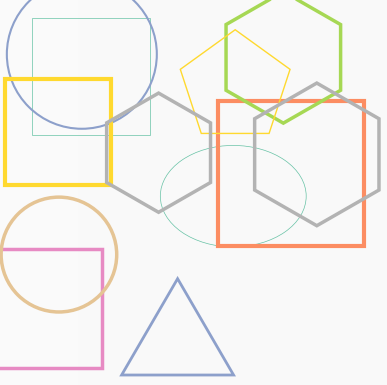[{"shape": "oval", "thickness": 0.5, "radius": 0.94, "center": [0.602, 0.49]}, {"shape": "square", "thickness": 0.5, "radius": 0.76, "center": [0.235, 0.802]}, {"shape": "square", "thickness": 3, "radius": 0.94, "center": [0.751, 0.55]}, {"shape": "circle", "thickness": 1.5, "radius": 0.97, "center": [0.211, 0.859]}, {"shape": "triangle", "thickness": 2, "radius": 0.83, "center": [0.458, 0.109]}, {"shape": "square", "thickness": 2.5, "radius": 0.77, "center": [0.11, 0.198]}, {"shape": "hexagon", "thickness": 2.5, "radius": 0.85, "center": [0.731, 0.851]}, {"shape": "square", "thickness": 3, "radius": 0.69, "center": [0.15, 0.658]}, {"shape": "pentagon", "thickness": 1, "radius": 0.74, "center": [0.607, 0.774]}, {"shape": "circle", "thickness": 2.5, "radius": 0.75, "center": [0.152, 0.339]}, {"shape": "hexagon", "thickness": 2.5, "radius": 0.77, "center": [0.409, 0.603]}, {"shape": "hexagon", "thickness": 2.5, "radius": 0.93, "center": [0.818, 0.599]}]